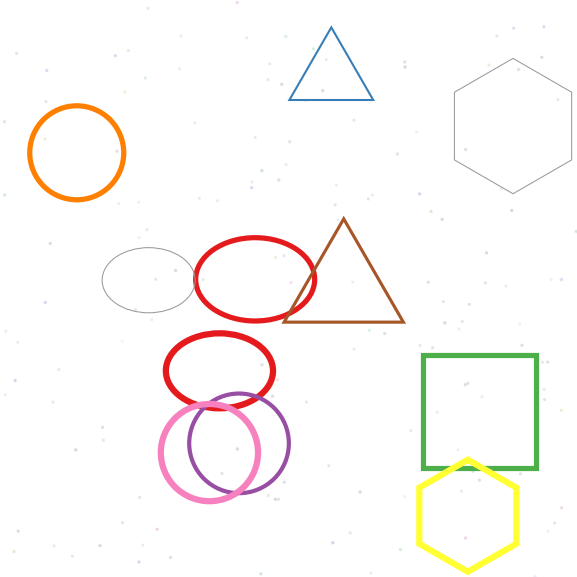[{"shape": "oval", "thickness": 3, "radius": 0.46, "center": [0.38, 0.357]}, {"shape": "oval", "thickness": 2.5, "radius": 0.52, "center": [0.442, 0.515]}, {"shape": "triangle", "thickness": 1, "radius": 0.42, "center": [0.574, 0.868]}, {"shape": "square", "thickness": 2.5, "radius": 0.49, "center": [0.83, 0.287]}, {"shape": "circle", "thickness": 2, "radius": 0.43, "center": [0.414, 0.231]}, {"shape": "circle", "thickness": 2.5, "radius": 0.41, "center": [0.133, 0.735]}, {"shape": "hexagon", "thickness": 3, "radius": 0.49, "center": [0.81, 0.106]}, {"shape": "triangle", "thickness": 1.5, "radius": 0.6, "center": [0.595, 0.501]}, {"shape": "circle", "thickness": 3, "radius": 0.42, "center": [0.363, 0.215]}, {"shape": "oval", "thickness": 0.5, "radius": 0.4, "center": [0.257, 0.514]}, {"shape": "hexagon", "thickness": 0.5, "radius": 0.59, "center": [0.888, 0.781]}]